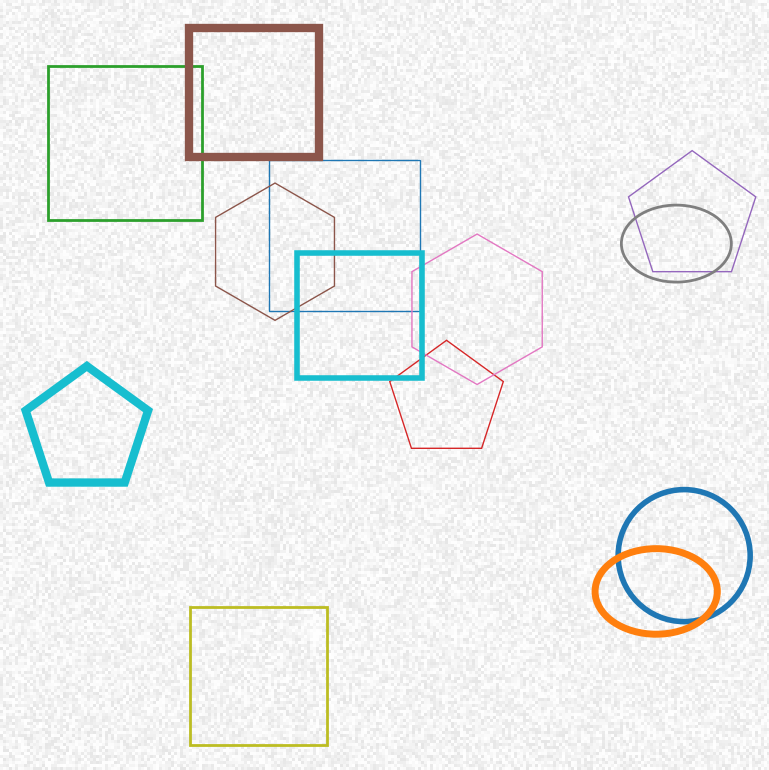[{"shape": "circle", "thickness": 2, "radius": 0.43, "center": [0.889, 0.278]}, {"shape": "square", "thickness": 0.5, "radius": 0.49, "center": [0.447, 0.694]}, {"shape": "oval", "thickness": 2.5, "radius": 0.4, "center": [0.852, 0.232]}, {"shape": "square", "thickness": 1, "radius": 0.5, "center": [0.162, 0.815]}, {"shape": "pentagon", "thickness": 0.5, "radius": 0.39, "center": [0.58, 0.481]}, {"shape": "pentagon", "thickness": 0.5, "radius": 0.43, "center": [0.899, 0.717]}, {"shape": "square", "thickness": 3, "radius": 0.42, "center": [0.33, 0.88]}, {"shape": "hexagon", "thickness": 0.5, "radius": 0.45, "center": [0.357, 0.673]}, {"shape": "hexagon", "thickness": 0.5, "radius": 0.49, "center": [0.62, 0.598]}, {"shape": "oval", "thickness": 1, "radius": 0.36, "center": [0.878, 0.684]}, {"shape": "square", "thickness": 1, "radius": 0.45, "center": [0.335, 0.122]}, {"shape": "pentagon", "thickness": 3, "radius": 0.42, "center": [0.113, 0.441]}, {"shape": "square", "thickness": 2, "radius": 0.41, "center": [0.467, 0.59]}]